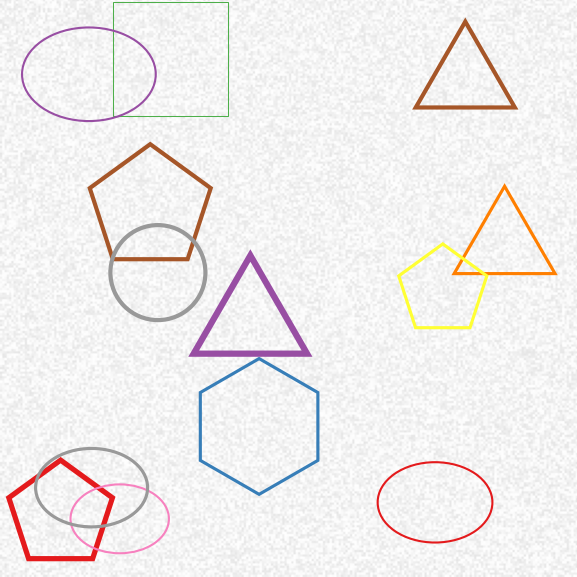[{"shape": "oval", "thickness": 1, "radius": 0.5, "center": [0.753, 0.129]}, {"shape": "pentagon", "thickness": 2.5, "radius": 0.47, "center": [0.105, 0.108]}, {"shape": "hexagon", "thickness": 1.5, "radius": 0.59, "center": [0.449, 0.261]}, {"shape": "square", "thickness": 0.5, "radius": 0.5, "center": [0.295, 0.897]}, {"shape": "triangle", "thickness": 3, "radius": 0.57, "center": [0.434, 0.443]}, {"shape": "oval", "thickness": 1, "radius": 0.58, "center": [0.154, 0.871]}, {"shape": "triangle", "thickness": 1.5, "radius": 0.5, "center": [0.874, 0.576]}, {"shape": "pentagon", "thickness": 1.5, "radius": 0.4, "center": [0.767, 0.497]}, {"shape": "pentagon", "thickness": 2, "radius": 0.55, "center": [0.26, 0.639]}, {"shape": "triangle", "thickness": 2, "radius": 0.5, "center": [0.806, 0.863]}, {"shape": "oval", "thickness": 1, "radius": 0.43, "center": [0.207, 0.101]}, {"shape": "circle", "thickness": 2, "radius": 0.41, "center": [0.273, 0.527]}, {"shape": "oval", "thickness": 1.5, "radius": 0.48, "center": [0.159, 0.155]}]